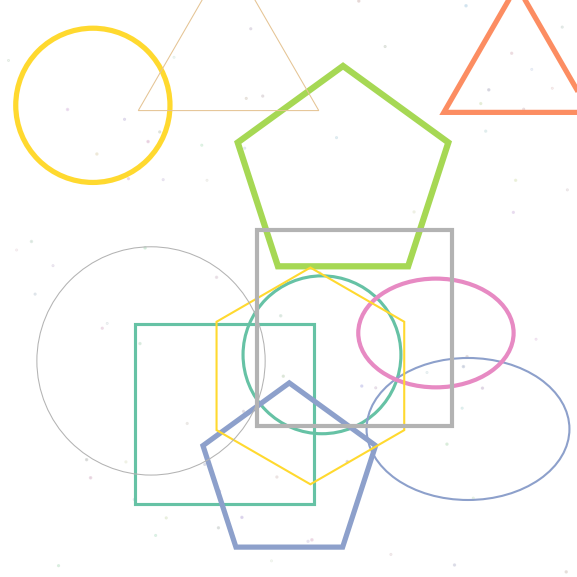[{"shape": "square", "thickness": 1.5, "radius": 0.78, "center": [0.389, 0.282]}, {"shape": "circle", "thickness": 1.5, "radius": 0.68, "center": [0.558, 0.385]}, {"shape": "triangle", "thickness": 2.5, "radius": 0.73, "center": [0.895, 0.878]}, {"shape": "pentagon", "thickness": 2.5, "radius": 0.79, "center": [0.501, 0.179]}, {"shape": "oval", "thickness": 1, "radius": 0.88, "center": [0.81, 0.256]}, {"shape": "oval", "thickness": 2, "radius": 0.67, "center": [0.755, 0.423]}, {"shape": "pentagon", "thickness": 3, "radius": 0.96, "center": [0.594, 0.693]}, {"shape": "hexagon", "thickness": 1, "radius": 0.94, "center": [0.537, 0.348]}, {"shape": "circle", "thickness": 2.5, "radius": 0.67, "center": [0.161, 0.817]}, {"shape": "triangle", "thickness": 0.5, "radius": 0.9, "center": [0.396, 0.898]}, {"shape": "circle", "thickness": 0.5, "radius": 0.99, "center": [0.261, 0.374]}, {"shape": "square", "thickness": 2, "radius": 0.85, "center": [0.614, 0.431]}]